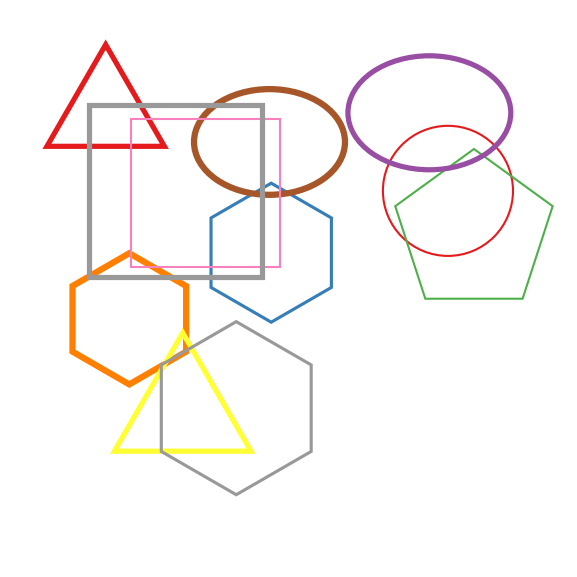[{"shape": "triangle", "thickness": 2.5, "radius": 0.59, "center": [0.183, 0.804]}, {"shape": "circle", "thickness": 1, "radius": 0.56, "center": [0.776, 0.669]}, {"shape": "hexagon", "thickness": 1.5, "radius": 0.6, "center": [0.47, 0.562]}, {"shape": "pentagon", "thickness": 1, "radius": 0.72, "center": [0.821, 0.598]}, {"shape": "oval", "thickness": 2.5, "radius": 0.7, "center": [0.743, 0.804]}, {"shape": "hexagon", "thickness": 3, "radius": 0.57, "center": [0.224, 0.447]}, {"shape": "triangle", "thickness": 2.5, "radius": 0.68, "center": [0.316, 0.286]}, {"shape": "oval", "thickness": 3, "radius": 0.65, "center": [0.467, 0.753]}, {"shape": "square", "thickness": 1, "radius": 0.64, "center": [0.356, 0.665]}, {"shape": "square", "thickness": 2.5, "radius": 0.75, "center": [0.303, 0.669]}, {"shape": "hexagon", "thickness": 1.5, "radius": 0.75, "center": [0.409, 0.292]}]